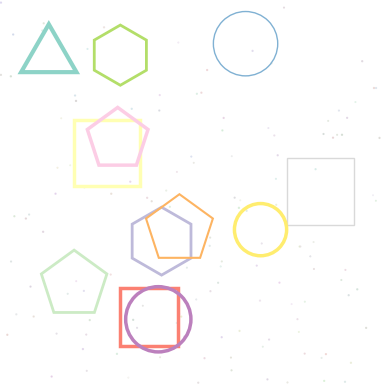[{"shape": "triangle", "thickness": 3, "radius": 0.41, "center": [0.127, 0.854]}, {"shape": "square", "thickness": 2.5, "radius": 0.43, "center": [0.279, 0.604]}, {"shape": "hexagon", "thickness": 2, "radius": 0.44, "center": [0.42, 0.374]}, {"shape": "square", "thickness": 2.5, "radius": 0.38, "center": [0.387, 0.177]}, {"shape": "circle", "thickness": 1, "radius": 0.42, "center": [0.638, 0.887]}, {"shape": "pentagon", "thickness": 1.5, "radius": 0.46, "center": [0.466, 0.404]}, {"shape": "hexagon", "thickness": 2, "radius": 0.39, "center": [0.313, 0.857]}, {"shape": "pentagon", "thickness": 2.5, "radius": 0.41, "center": [0.306, 0.638]}, {"shape": "square", "thickness": 1, "radius": 0.43, "center": [0.831, 0.504]}, {"shape": "circle", "thickness": 2.5, "radius": 0.42, "center": [0.411, 0.171]}, {"shape": "pentagon", "thickness": 2, "radius": 0.45, "center": [0.193, 0.261]}, {"shape": "circle", "thickness": 2.5, "radius": 0.34, "center": [0.677, 0.404]}]